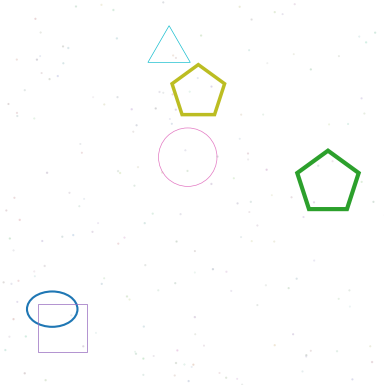[{"shape": "oval", "thickness": 1.5, "radius": 0.33, "center": [0.136, 0.197]}, {"shape": "pentagon", "thickness": 3, "radius": 0.42, "center": [0.852, 0.525]}, {"shape": "square", "thickness": 0.5, "radius": 0.32, "center": [0.162, 0.148]}, {"shape": "circle", "thickness": 0.5, "radius": 0.38, "center": [0.488, 0.592]}, {"shape": "pentagon", "thickness": 2.5, "radius": 0.36, "center": [0.515, 0.76]}, {"shape": "triangle", "thickness": 0.5, "radius": 0.32, "center": [0.439, 0.87]}]